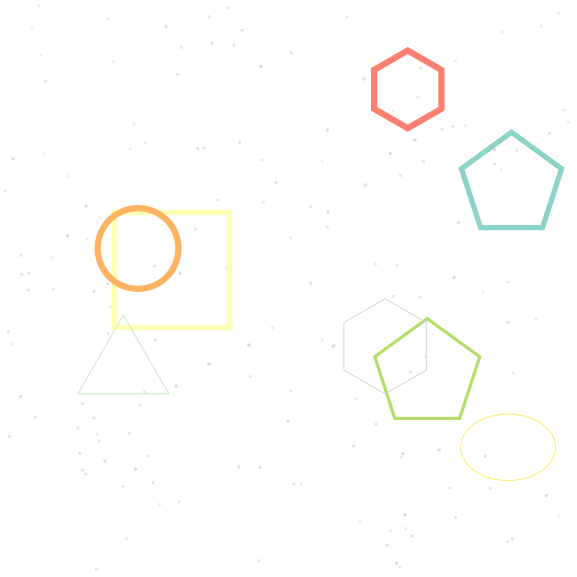[{"shape": "pentagon", "thickness": 2.5, "radius": 0.46, "center": [0.886, 0.679]}, {"shape": "square", "thickness": 2.5, "radius": 0.5, "center": [0.297, 0.533]}, {"shape": "hexagon", "thickness": 3, "radius": 0.34, "center": [0.706, 0.844]}, {"shape": "circle", "thickness": 3, "radius": 0.35, "center": [0.239, 0.569]}, {"shape": "pentagon", "thickness": 1.5, "radius": 0.48, "center": [0.74, 0.352]}, {"shape": "hexagon", "thickness": 0.5, "radius": 0.41, "center": [0.667, 0.399]}, {"shape": "triangle", "thickness": 0.5, "radius": 0.46, "center": [0.214, 0.363]}, {"shape": "oval", "thickness": 0.5, "radius": 0.41, "center": [0.88, 0.225]}]